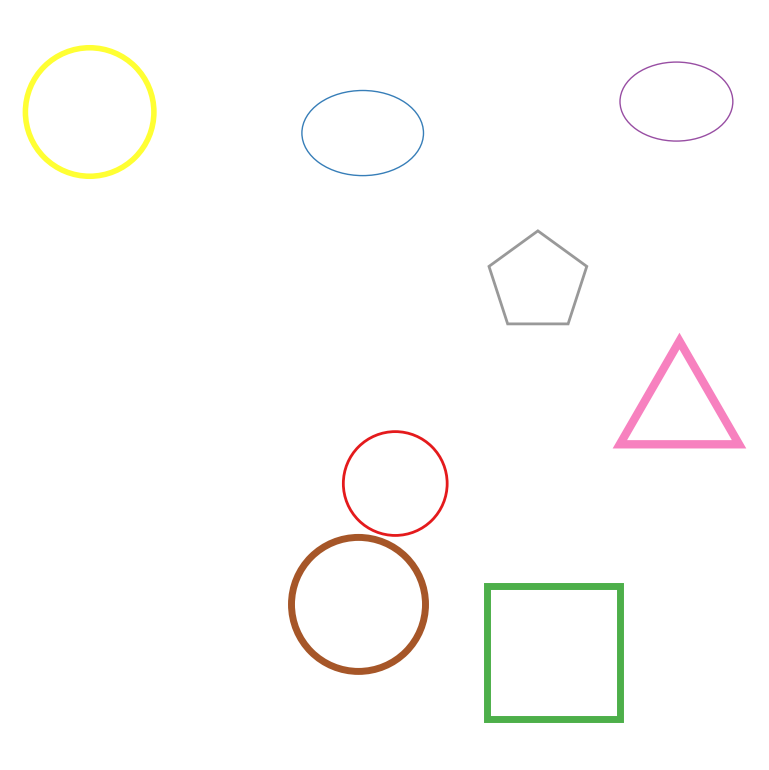[{"shape": "circle", "thickness": 1, "radius": 0.34, "center": [0.513, 0.372]}, {"shape": "oval", "thickness": 0.5, "radius": 0.39, "center": [0.471, 0.827]}, {"shape": "square", "thickness": 2.5, "radius": 0.43, "center": [0.719, 0.152]}, {"shape": "oval", "thickness": 0.5, "radius": 0.37, "center": [0.878, 0.868]}, {"shape": "circle", "thickness": 2, "radius": 0.42, "center": [0.116, 0.855]}, {"shape": "circle", "thickness": 2.5, "radius": 0.44, "center": [0.466, 0.215]}, {"shape": "triangle", "thickness": 3, "radius": 0.45, "center": [0.882, 0.468]}, {"shape": "pentagon", "thickness": 1, "radius": 0.33, "center": [0.699, 0.633]}]